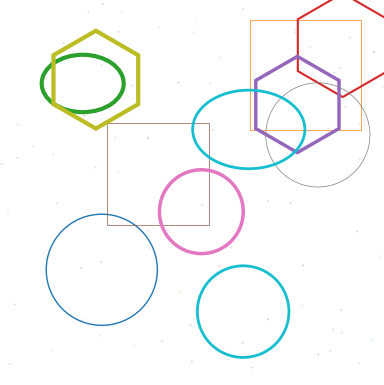[{"shape": "circle", "thickness": 1, "radius": 0.72, "center": [0.264, 0.299]}, {"shape": "square", "thickness": 0.5, "radius": 0.72, "center": [0.793, 0.804]}, {"shape": "oval", "thickness": 3, "radius": 0.53, "center": [0.215, 0.783]}, {"shape": "hexagon", "thickness": 1.5, "radius": 0.67, "center": [0.89, 0.883]}, {"shape": "hexagon", "thickness": 2.5, "radius": 0.62, "center": [0.772, 0.729]}, {"shape": "square", "thickness": 0.5, "radius": 0.66, "center": [0.41, 0.548]}, {"shape": "circle", "thickness": 2.5, "radius": 0.54, "center": [0.523, 0.45]}, {"shape": "circle", "thickness": 0.5, "radius": 0.68, "center": [0.826, 0.65]}, {"shape": "hexagon", "thickness": 3, "radius": 0.64, "center": [0.249, 0.793]}, {"shape": "oval", "thickness": 2, "radius": 0.73, "center": [0.646, 0.664]}, {"shape": "circle", "thickness": 2, "radius": 0.59, "center": [0.632, 0.191]}]